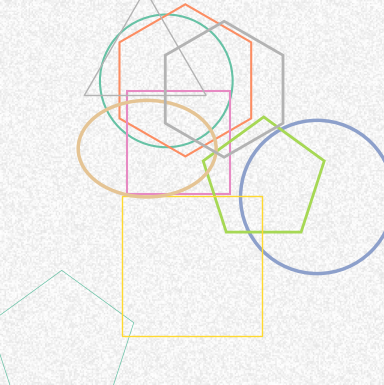[{"shape": "circle", "thickness": 1.5, "radius": 0.86, "center": [0.432, 0.79]}, {"shape": "pentagon", "thickness": 0.5, "radius": 0.98, "center": [0.16, 0.101]}, {"shape": "hexagon", "thickness": 1.5, "radius": 0.99, "center": [0.481, 0.791]}, {"shape": "circle", "thickness": 2.5, "radius": 1.0, "center": [0.824, 0.488]}, {"shape": "square", "thickness": 1.5, "radius": 0.67, "center": [0.465, 0.63]}, {"shape": "pentagon", "thickness": 2, "radius": 0.83, "center": [0.685, 0.531]}, {"shape": "square", "thickness": 1, "radius": 0.91, "center": [0.5, 0.309]}, {"shape": "oval", "thickness": 2.5, "radius": 0.9, "center": [0.382, 0.614]}, {"shape": "hexagon", "thickness": 2, "radius": 0.88, "center": [0.582, 0.768]}, {"shape": "triangle", "thickness": 1, "radius": 0.91, "center": [0.377, 0.843]}]